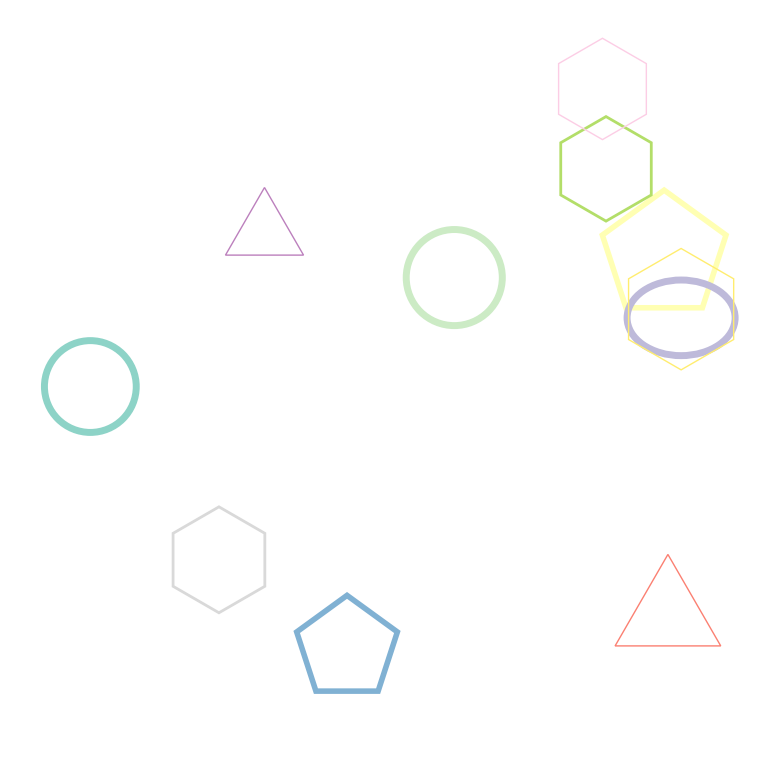[{"shape": "circle", "thickness": 2.5, "radius": 0.3, "center": [0.117, 0.498]}, {"shape": "pentagon", "thickness": 2, "radius": 0.42, "center": [0.863, 0.669]}, {"shape": "oval", "thickness": 2.5, "radius": 0.35, "center": [0.885, 0.587]}, {"shape": "triangle", "thickness": 0.5, "radius": 0.4, "center": [0.867, 0.201]}, {"shape": "pentagon", "thickness": 2, "radius": 0.34, "center": [0.451, 0.158]}, {"shape": "hexagon", "thickness": 1, "radius": 0.34, "center": [0.787, 0.781]}, {"shape": "hexagon", "thickness": 0.5, "radius": 0.33, "center": [0.782, 0.884]}, {"shape": "hexagon", "thickness": 1, "radius": 0.34, "center": [0.284, 0.273]}, {"shape": "triangle", "thickness": 0.5, "radius": 0.29, "center": [0.344, 0.698]}, {"shape": "circle", "thickness": 2.5, "radius": 0.31, "center": [0.59, 0.64]}, {"shape": "hexagon", "thickness": 0.5, "radius": 0.39, "center": [0.885, 0.598]}]